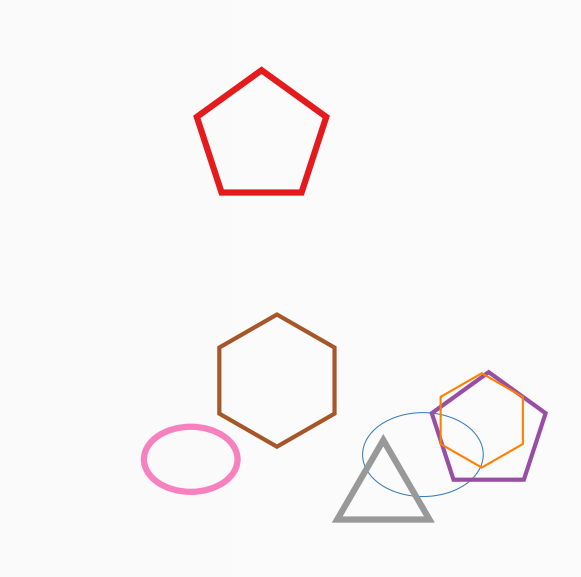[{"shape": "pentagon", "thickness": 3, "radius": 0.59, "center": [0.45, 0.76]}, {"shape": "oval", "thickness": 0.5, "radius": 0.52, "center": [0.728, 0.212]}, {"shape": "pentagon", "thickness": 2, "radius": 0.51, "center": [0.841, 0.252]}, {"shape": "hexagon", "thickness": 1, "radius": 0.41, "center": [0.829, 0.271]}, {"shape": "hexagon", "thickness": 2, "radius": 0.57, "center": [0.476, 0.34]}, {"shape": "oval", "thickness": 3, "radius": 0.4, "center": [0.328, 0.204]}, {"shape": "triangle", "thickness": 3, "radius": 0.46, "center": [0.659, 0.145]}]